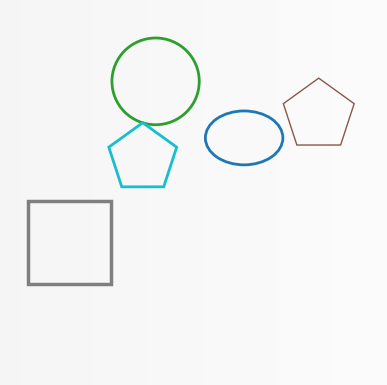[{"shape": "oval", "thickness": 2, "radius": 0.5, "center": [0.63, 0.642]}, {"shape": "circle", "thickness": 2, "radius": 0.56, "center": [0.402, 0.789]}, {"shape": "pentagon", "thickness": 1, "radius": 0.48, "center": [0.823, 0.701]}, {"shape": "square", "thickness": 2.5, "radius": 0.54, "center": [0.179, 0.37]}, {"shape": "pentagon", "thickness": 2, "radius": 0.46, "center": [0.368, 0.589]}]